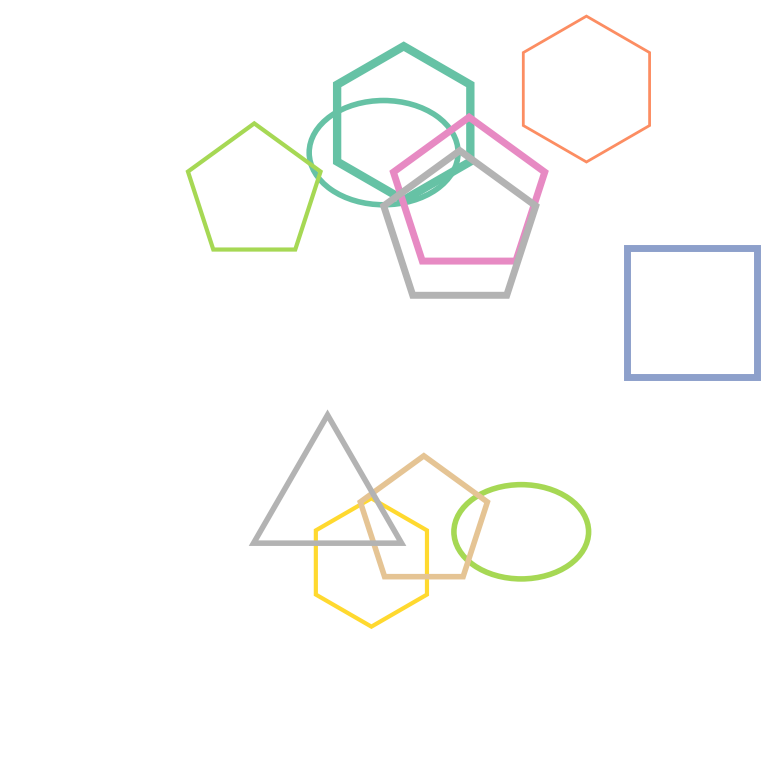[{"shape": "hexagon", "thickness": 3, "radius": 0.5, "center": [0.524, 0.84]}, {"shape": "oval", "thickness": 2, "radius": 0.48, "center": [0.498, 0.802]}, {"shape": "hexagon", "thickness": 1, "radius": 0.47, "center": [0.762, 0.884]}, {"shape": "square", "thickness": 2.5, "radius": 0.42, "center": [0.899, 0.594]}, {"shape": "pentagon", "thickness": 2.5, "radius": 0.52, "center": [0.609, 0.745]}, {"shape": "oval", "thickness": 2, "radius": 0.44, "center": [0.677, 0.309]}, {"shape": "pentagon", "thickness": 1.5, "radius": 0.45, "center": [0.33, 0.749]}, {"shape": "hexagon", "thickness": 1.5, "radius": 0.42, "center": [0.482, 0.27]}, {"shape": "pentagon", "thickness": 2, "radius": 0.43, "center": [0.55, 0.321]}, {"shape": "triangle", "thickness": 2, "radius": 0.55, "center": [0.425, 0.35]}, {"shape": "pentagon", "thickness": 2.5, "radius": 0.52, "center": [0.597, 0.701]}]